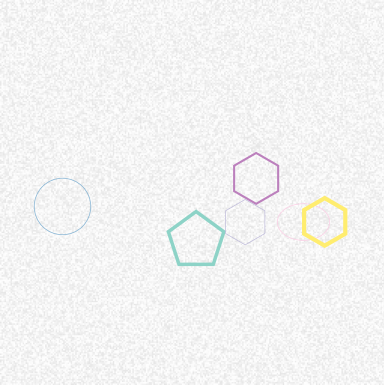[{"shape": "pentagon", "thickness": 2.5, "radius": 0.38, "center": [0.509, 0.375]}, {"shape": "hexagon", "thickness": 0.5, "radius": 0.29, "center": [0.637, 0.423]}, {"shape": "circle", "thickness": 0.5, "radius": 0.37, "center": [0.162, 0.464]}, {"shape": "oval", "thickness": 0.5, "radius": 0.34, "center": [0.788, 0.423]}, {"shape": "hexagon", "thickness": 1.5, "radius": 0.33, "center": [0.665, 0.537]}, {"shape": "hexagon", "thickness": 3, "radius": 0.31, "center": [0.843, 0.424]}]